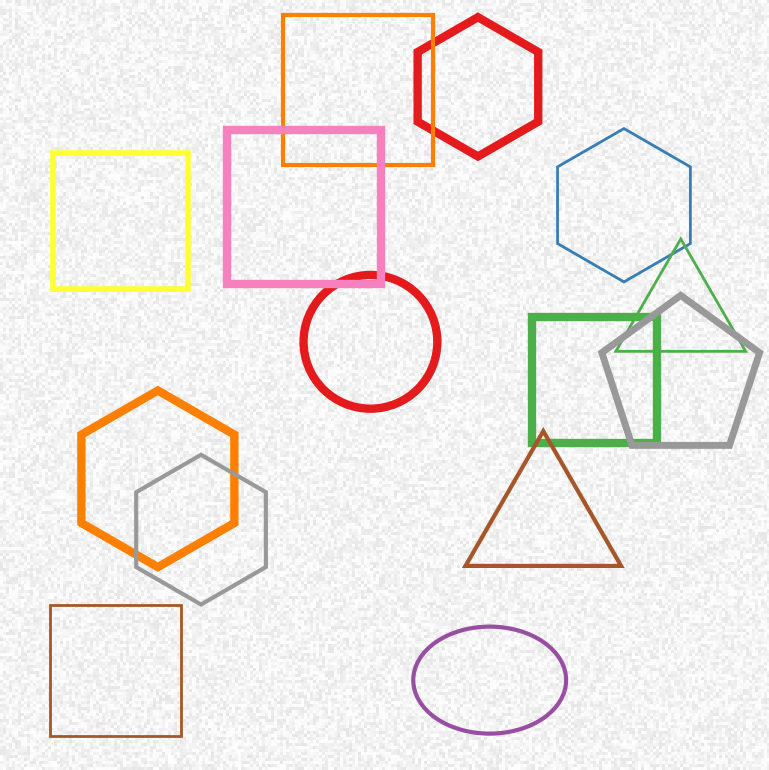[{"shape": "hexagon", "thickness": 3, "radius": 0.45, "center": [0.621, 0.887]}, {"shape": "circle", "thickness": 3, "radius": 0.43, "center": [0.481, 0.556]}, {"shape": "hexagon", "thickness": 1, "radius": 0.5, "center": [0.81, 0.733]}, {"shape": "square", "thickness": 3, "radius": 0.41, "center": [0.772, 0.507]}, {"shape": "triangle", "thickness": 1, "radius": 0.49, "center": [0.884, 0.592]}, {"shape": "oval", "thickness": 1.5, "radius": 0.5, "center": [0.636, 0.117]}, {"shape": "square", "thickness": 1.5, "radius": 0.49, "center": [0.465, 0.883]}, {"shape": "hexagon", "thickness": 3, "radius": 0.57, "center": [0.205, 0.378]}, {"shape": "square", "thickness": 2, "radius": 0.44, "center": [0.156, 0.713]}, {"shape": "triangle", "thickness": 1.5, "radius": 0.58, "center": [0.706, 0.323]}, {"shape": "square", "thickness": 1, "radius": 0.43, "center": [0.15, 0.13]}, {"shape": "square", "thickness": 3, "radius": 0.5, "center": [0.394, 0.731]}, {"shape": "hexagon", "thickness": 1.5, "radius": 0.49, "center": [0.261, 0.312]}, {"shape": "pentagon", "thickness": 2.5, "radius": 0.54, "center": [0.884, 0.509]}]